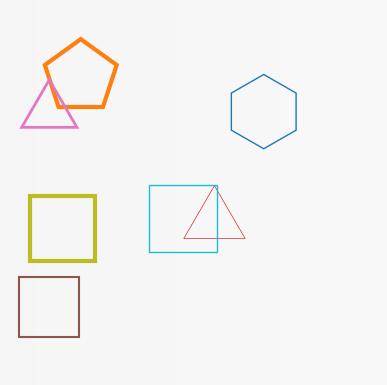[{"shape": "hexagon", "thickness": 1, "radius": 0.48, "center": [0.681, 0.71]}, {"shape": "pentagon", "thickness": 3, "radius": 0.49, "center": [0.208, 0.801]}, {"shape": "triangle", "thickness": 0.5, "radius": 0.46, "center": [0.553, 0.426]}, {"shape": "square", "thickness": 1.5, "radius": 0.39, "center": [0.126, 0.202]}, {"shape": "triangle", "thickness": 2, "radius": 0.41, "center": [0.127, 0.71]}, {"shape": "square", "thickness": 3, "radius": 0.42, "center": [0.162, 0.407]}, {"shape": "square", "thickness": 1, "radius": 0.44, "center": [0.472, 0.432]}]